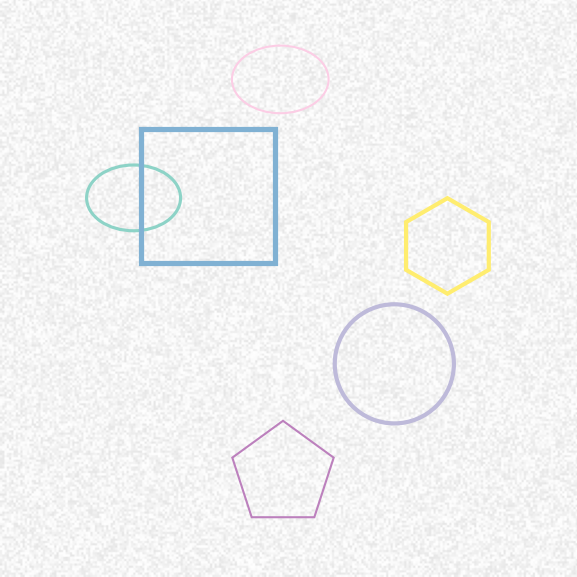[{"shape": "oval", "thickness": 1.5, "radius": 0.41, "center": [0.231, 0.656]}, {"shape": "circle", "thickness": 2, "radius": 0.52, "center": [0.683, 0.369]}, {"shape": "square", "thickness": 2.5, "radius": 0.58, "center": [0.36, 0.659]}, {"shape": "oval", "thickness": 1, "radius": 0.42, "center": [0.485, 0.862]}, {"shape": "pentagon", "thickness": 1, "radius": 0.46, "center": [0.49, 0.178]}, {"shape": "hexagon", "thickness": 2, "radius": 0.41, "center": [0.775, 0.573]}]